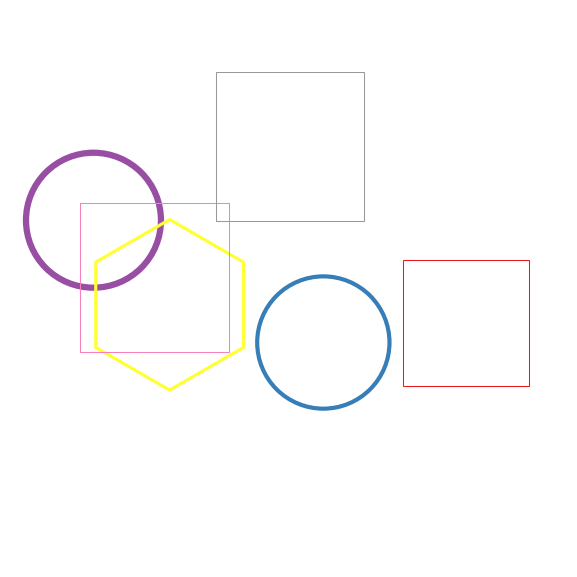[{"shape": "square", "thickness": 0.5, "radius": 0.55, "center": [0.807, 0.44]}, {"shape": "circle", "thickness": 2, "radius": 0.57, "center": [0.56, 0.406]}, {"shape": "circle", "thickness": 3, "radius": 0.58, "center": [0.162, 0.618]}, {"shape": "hexagon", "thickness": 1.5, "radius": 0.74, "center": [0.294, 0.471]}, {"shape": "square", "thickness": 0.5, "radius": 0.65, "center": [0.268, 0.518]}, {"shape": "square", "thickness": 0.5, "radius": 0.64, "center": [0.502, 0.745]}]